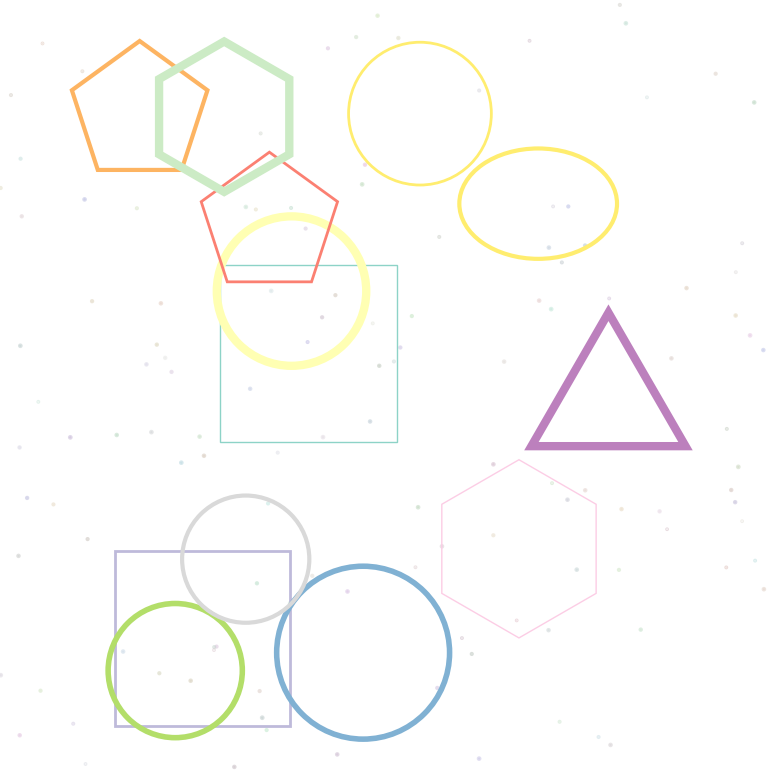[{"shape": "square", "thickness": 0.5, "radius": 0.57, "center": [0.401, 0.541]}, {"shape": "circle", "thickness": 3, "radius": 0.49, "center": [0.379, 0.622]}, {"shape": "square", "thickness": 1, "radius": 0.57, "center": [0.263, 0.171]}, {"shape": "pentagon", "thickness": 1, "radius": 0.47, "center": [0.35, 0.709]}, {"shape": "circle", "thickness": 2, "radius": 0.56, "center": [0.472, 0.152]}, {"shape": "pentagon", "thickness": 1.5, "radius": 0.46, "center": [0.181, 0.854]}, {"shape": "circle", "thickness": 2, "radius": 0.44, "center": [0.228, 0.129]}, {"shape": "hexagon", "thickness": 0.5, "radius": 0.58, "center": [0.674, 0.287]}, {"shape": "circle", "thickness": 1.5, "radius": 0.41, "center": [0.319, 0.274]}, {"shape": "triangle", "thickness": 3, "radius": 0.58, "center": [0.79, 0.478]}, {"shape": "hexagon", "thickness": 3, "radius": 0.49, "center": [0.291, 0.848]}, {"shape": "oval", "thickness": 1.5, "radius": 0.51, "center": [0.699, 0.736]}, {"shape": "circle", "thickness": 1, "radius": 0.46, "center": [0.545, 0.852]}]